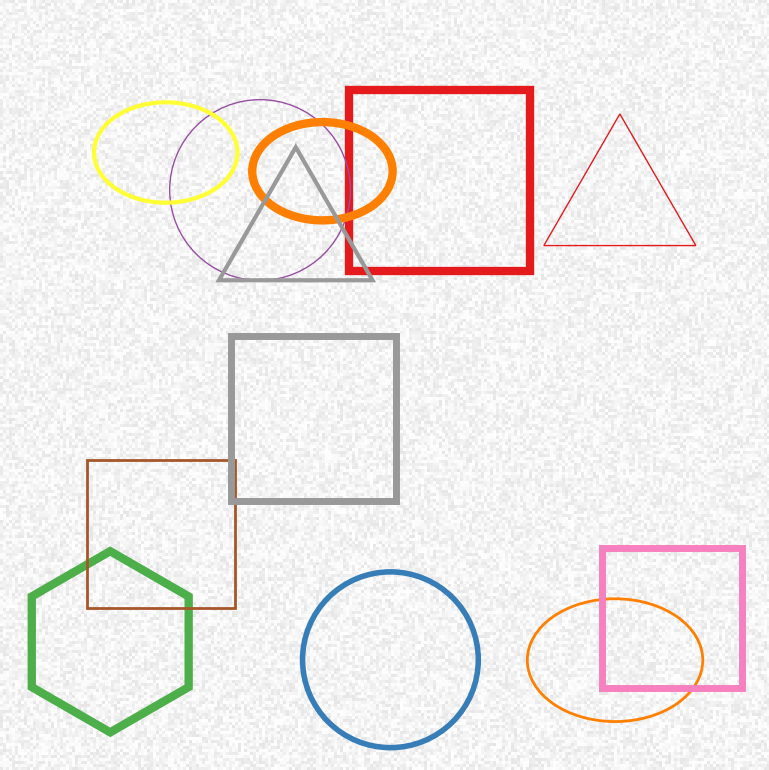[{"shape": "triangle", "thickness": 0.5, "radius": 0.57, "center": [0.805, 0.738]}, {"shape": "square", "thickness": 3, "radius": 0.59, "center": [0.57, 0.765]}, {"shape": "circle", "thickness": 2, "radius": 0.57, "center": [0.507, 0.143]}, {"shape": "hexagon", "thickness": 3, "radius": 0.59, "center": [0.143, 0.167]}, {"shape": "circle", "thickness": 0.5, "radius": 0.59, "center": [0.338, 0.753]}, {"shape": "oval", "thickness": 3, "radius": 0.46, "center": [0.419, 0.778]}, {"shape": "oval", "thickness": 1, "radius": 0.57, "center": [0.799, 0.143]}, {"shape": "oval", "thickness": 1.5, "radius": 0.47, "center": [0.215, 0.802]}, {"shape": "square", "thickness": 1, "radius": 0.48, "center": [0.209, 0.307]}, {"shape": "square", "thickness": 2.5, "radius": 0.46, "center": [0.873, 0.197]}, {"shape": "square", "thickness": 2.5, "radius": 0.54, "center": [0.407, 0.457]}, {"shape": "triangle", "thickness": 1.5, "radius": 0.58, "center": [0.384, 0.694]}]